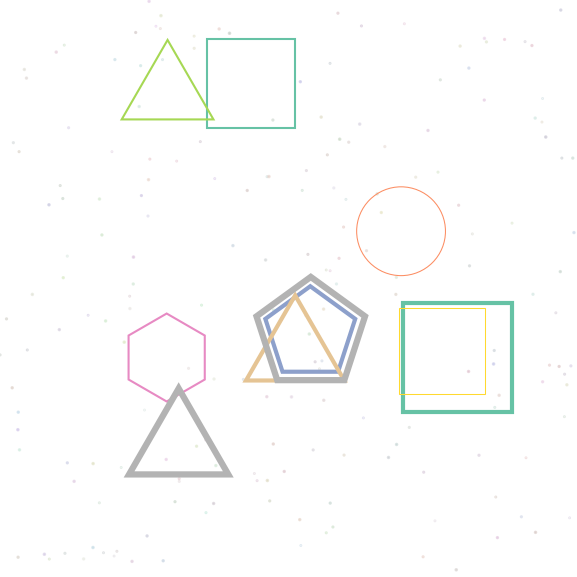[{"shape": "square", "thickness": 1, "radius": 0.38, "center": [0.435, 0.855]}, {"shape": "square", "thickness": 2, "radius": 0.47, "center": [0.793, 0.38]}, {"shape": "circle", "thickness": 0.5, "radius": 0.38, "center": [0.694, 0.599]}, {"shape": "pentagon", "thickness": 2, "radius": 0.41, "center": [0.537, 0.422]}, {"shape": "hexagon", "thickness": 1, "radius": 0.38, "center": [0.289, 0.38]}, {"shape": "triangle", "thickness": 1, "radius": 0.46, "center": [0.29, 0.838]}, {"shape": "square", "thickness": 0.5, "radius": 0.37, "center": [0.765, 0.391]}, {"shape": "triangle", "thickness": 2, "radius": 0.49, "center": [0.511, 0.389]}, {"shape": "pentagon", "thickness": 3, "radius": 0.49, "center": [0.538, 0.421]}, {"shape": "triangle", "thickness": 3, "radius": 0.5, "center": [0.309, 0.227]}]